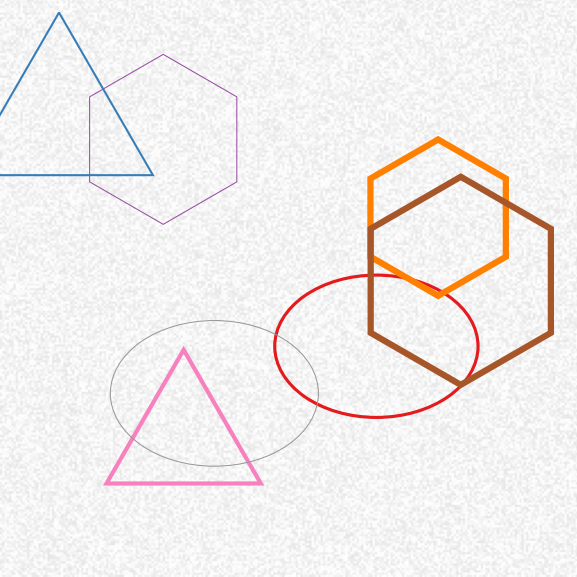[{"shape": "oval", "thickness": 1.5, "radius": 0.88, "center": [0.652, 0.4]}, {"shape": "triangle", "thickness": 1, "radius": 0.94, "center": [0.102, 0.79]}, {"shape": "hexagon", "thickness": 0.5, "radius": 0.74, "center": [0.283, 0.758]}, {"shape": "hexagon", "thickness": 3, "radius": 0.68, "center": [0.759, 0.622]}, {"shape": "hexagon", "thickness": 3, "radius": 0.9, "center": [0.798, 0.513]}, {"shape": "triangle", "thickness": 2, "radius": 0.77, "center": [0.318, 0.239]}, {"shape": "oval", "thickness": 0.5, "radius": 0.9, "center": [0.371, 0.318]}]